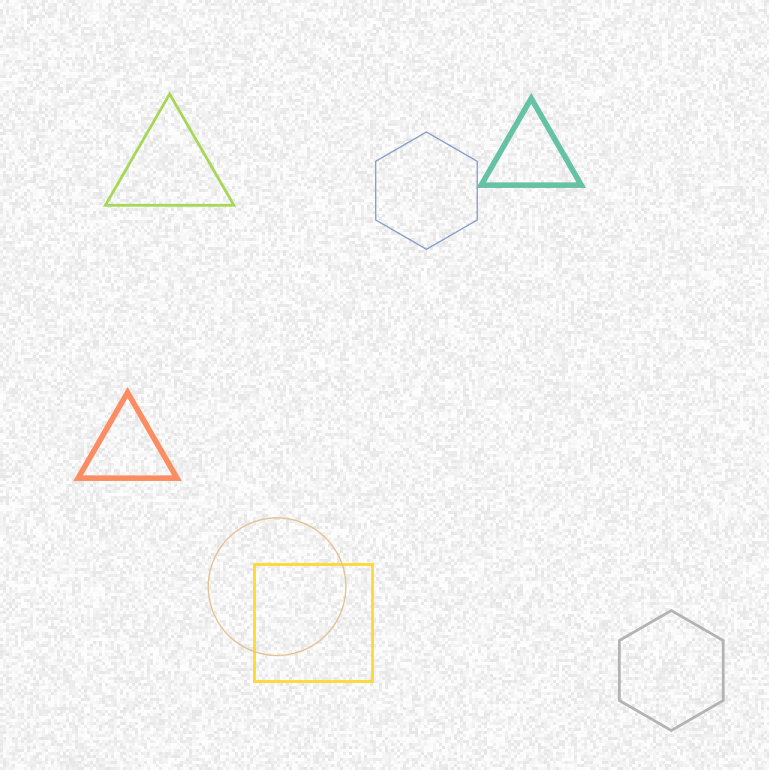[{"shape": "triangle", "thickness": 2, "radius": 0.38, "center": [0.69, 0.797]}, {"shape": "triangle", "thickness": 2, "radius": 0.37, "center": [0.166, 0.416]}, {"shape": "hexagon", "thickness": 0.5, "radius": 0.38, "center": [0.554, 0.752]}, {"shape": "triangle", "thickness": 1, "radius": 0.48, "center": [0.22, 0.782]}, {"shape": "square", "thickness": 1, "radius": 0.38, "center": [0.406, 0.191]}, {"shape": "circle", "thickness": 0.5, "radius": 0.45, "center": [0.36, 0.238]}, {"shape": "hexagon", "thickness": 1, "radius": 0.39, "center": [0.872, 0.129]}]